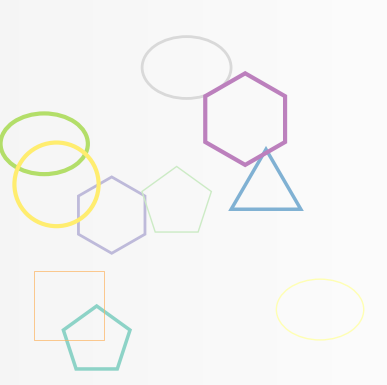[{"shape": "pentagon", "thickness": 2.5, "radius": 0.45, "center": [0.25, 0.115]}, {"shape": "oval", "thickness": 1, "radius": 0.56, "center": [0.826, 0.196]}, {"shape": "hexagon", "thickness": 2, "radius": 0.5, "center": [0.288, 0.441]}, {"shape": "triangle", "thickness": 2.5, "radius": 0.52, "center": [0.686, 0.508]}, {"shape": "square", "thickness": 0.5, "radius": 0.45, "center": [0.178, 0.207]}, {"shape": "oval", "thickness": 3, "radius": 0.56, "center": [0.114, 0.627]}, {"shape": "oval", "thickness": 2, "radius": 0.57, "center": [0.482, 0.825]}, {"shape": "hexagon", "thickness": 3, "radius": 0.59, "center": [0.633, 0.691]}, {"shape": "pentagon", "thickness": 1, "radius": 0.47, "center": [0.456, 0.473]}, {"shape": "circle", "thickness": 3, "radius": 0.54, "center": [0.146, 0.521]}]